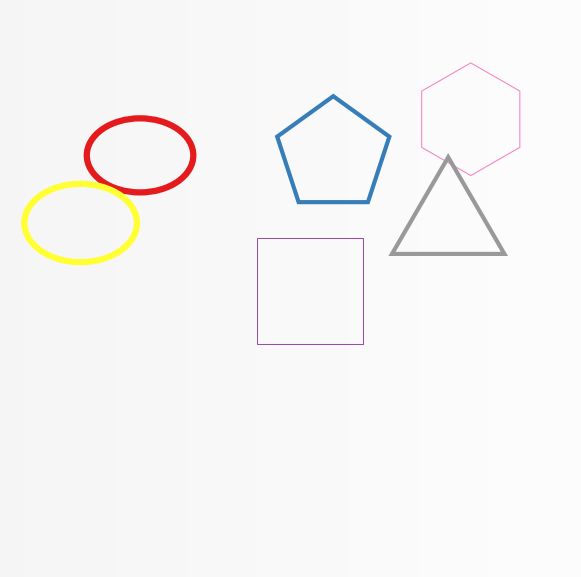[{"shape": "oval", "thickness": 3, "radius": 0.46, "center": [0.241, 0.73]}, {"shape": "pentagon", "thickness": 2, "radius": 0.51, "center": [0.573, 0.731]}, {"shape": "square", "thickness": 0.5, "radius": 0.46, "center": [0.533, 0.496]}, {"shape": "oval", "thickness": 3, "radius": 0.48, "center": [0.139, 0.613]}, {"shape": "hexagon", "thickness": 0.5, "radius": 0.49, "center": [0.81, 0.793]}, {"shape": "triangle", "thickness": 2, "radius": 0.56, "center": [0.771, 0.615]}]